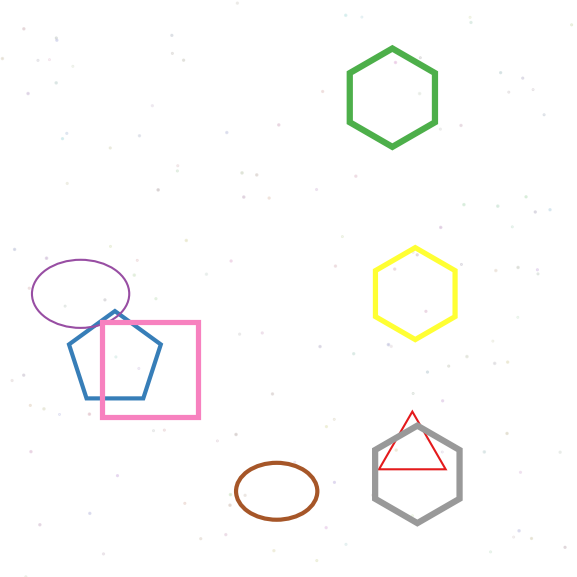[{"shape": "triangle", "thickness": 1, "radius": 0.33, "center": [0.714, 0.22]}, {"shape": "pentagon", "thickness": 2, "radius": 0.42, "center": [0.199, 0.377]}, {"shape": "hexagon", "thickness": 3, "radius": 0.43, "center": [0.679, 0.83]}, {"shape": "oval", "thickness": 1, "radius": 0.42, "center": [0.14, 0.49]}, {"shape": "hexagon", "thickness": 2.5, "radius": 0.4, "center": [0.719, 0.491]}, {"shape": "oval", "thickness": 2, "radius": 0.35, "center": [0.479, 0.148]}, {"shape": "square", "thickness": 2.5, "radius": 0.41, "center": [0.26, 0.359]}, {"shape": "hexagon", "thickness": 3, "radius": 0.42, "center": [0.723, 0.178]}]